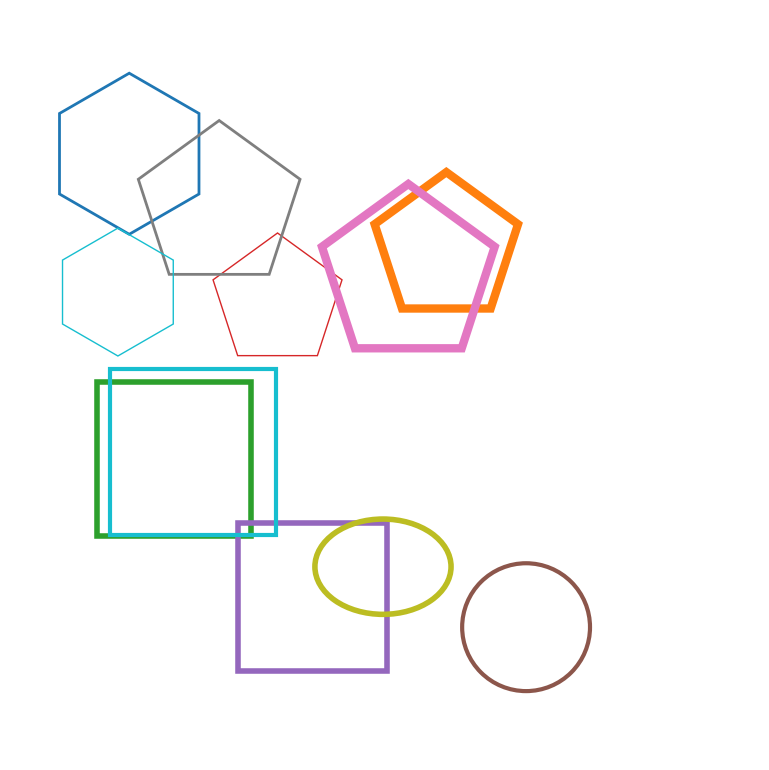[{"shape": "hexagon", "thickness": 1, "radius": 0.52, "center": [0.168, 0.8]}, {"shape": "pentagon", "thickness": 3, "radius": 0.49, "center": [0.58, 0.679]}, {"shape": "square", "thickness": 2, "radius": 0.5, "center": [0.226, 0.404]}, {"shape": "pentagon", "thickness": 0.5, "radius": 0.44, "center": [0.36, 0.609]}, {"shape": "square", "thickness": 2, "radius": 0.48, "center": [0.405, 0.225]}, {"shape": "circle", "thickness": 1.5, "radius": 0.42, "center": [0.683, 0.185]}, {"shape": "pentagon", "thickness": 3, "radius": 0.59, "center": [0.53, 0.643]}, {"shape": "pentagon", "thickness": 1, "radius": 0.55, "center": [0.285, 0.733]}, {"shape": "oval", "thickness": 2, "radius": 0.44, "center": [0.497, 0.264]}, {"shape": "square", "thickness": 1.5, "radius": 0.54, "center": [0.251, 0.413]}, {"shape": "hexagon", "thickness": 0.5, "radius": 0.42, "center": [0.153, 0.621]}]